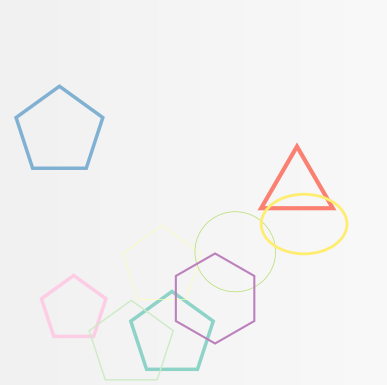[{"shape": "pentagon", "thickness": 2.5, "radius": 0.56, "center": [0.444, 0.131]}, {"shape": "pentagon", "thickness": 0.5, "radius": 0.53, "center": [0.418, 0.308]}, {"shape": "triangle", "thickness": 3, "radius": 0.53, "center": [0.766, 0.513]}, {"shape": "pentagon", "thickness": 2.5, "radius": 0.59, "center": [0.153, 0.658]}, {"shape": "circle", "thickness": 0.5, "radius": 0.52, "center": [0.607, 0.346]}, {"shape": "pentagon", "thickness": 2.5, "radius": 0.44, "center": [0.19, 0.197]}, {"shape": "hexagon", "thickness": 1.5, "radius": 0.58, "center": [0.555, 0.225]}, {"shape": "pentagon", "thickness": 1, "radius": 0.57, "center": [0.339, 0.106]}, {"shape": "oval", "thickness": 2, "radius": 0.55, "center": [0.785, 0.418]}]